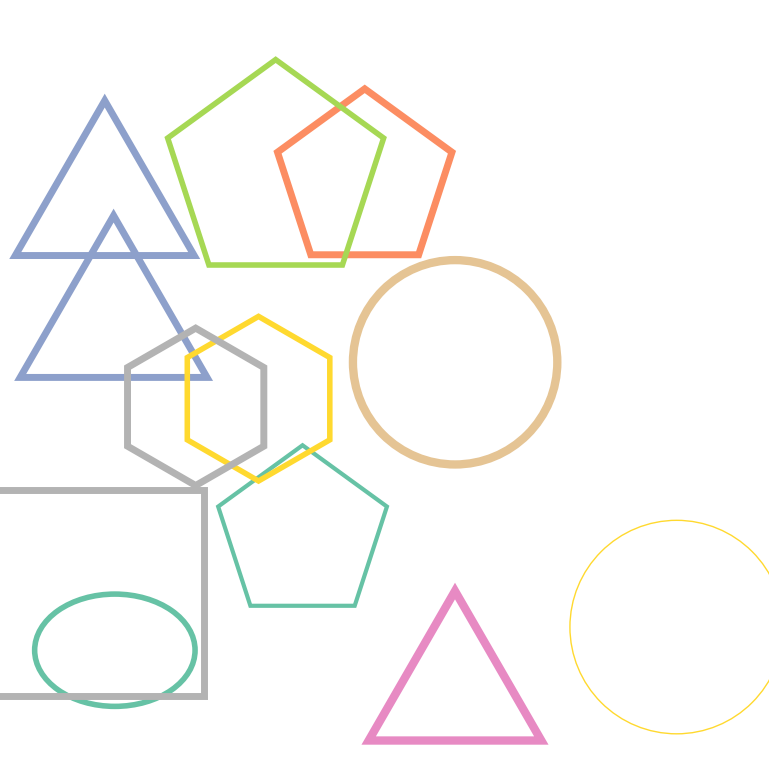[{"shape": "pentagon", "thickness": 1.5, "radius": 0.58, "center": [0.393, 0.307]}, {"shape": "oval", "thickness": 2, "radius": 0.52, "center": [0.149, 0.156]}, {"shape": "pentagon", "thickness": 2.5, "radius": 0.6, "center": [0.474, 0.766]}, {"shape": "triangle", "thickness": 2.5, "radius": 0.7, "center": [0.148, 0.58]}, {"shape": "triangle", "thickness": 2.5, "radius": 0.67, "center": [0.136, 0.735]}, {"shape": "triangle", "thickness": 3, "radius": 0.65, "center": [0.591, 0.103]}, {"shape": "pentagon", "thickness": 2, "radius": 0.74, "center": [0.358, 0.775]}, {"shape": "circle", "thickness": 0.5, "radius": 0.69, "center": [0.879, 0.186]}, {"shape": "hexagon", "thickness": 2, "radius": 0.53, "center": [0.336, 0.482]}, {"shape": "circle", "thickness": 3, "radius": 0.66, "center": [0.591, 0.53]}, {"shape": "hexagon", "thickness": 2.5, "radius": 0.51, "center": [0.254, 0.472]}, {"shape": "square", "thickness": 2.5, "radius": 0.67, "center": [0.132, 0.23]}]